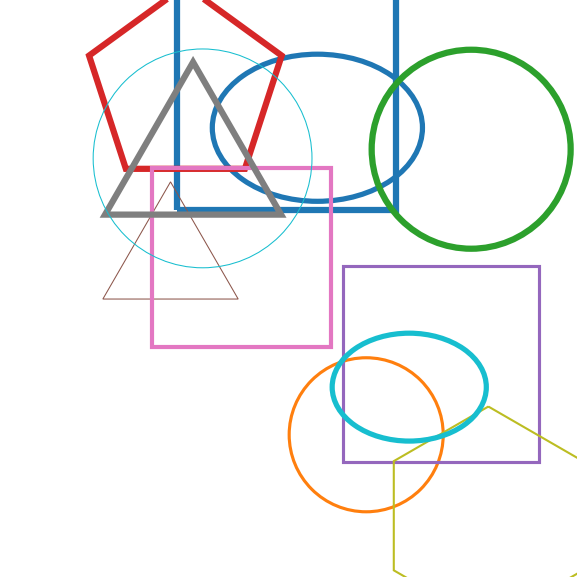[{"shape": "square", "thickness": 3, "radius": 0.95, "center": [0.496, 0.825]}, {"shape": "oval", "thickness": 2.5, "radius": 0.91, "center": [0.55, 0.778]}, {"shape": "circle", "thickness": 1.5, "radius": 0.67, "center": [0.634, 0.246]}, {"shape": "circle", "thickness": 3, "radius": 0.86, "center": [0.816, 0.741]}, {"shape": "pentagon", "thickness": 3, "radius": 0.88, "center": [0.321, 0.849]}, {"shape": "square", "thickness": 1.5, "radius": 0.85, "center": [0.764, 0.369]}, {"shape": "triangle", "thickness": 0.5, "radius": 0.68, "center": [0.295, 0.549]}, {"shape": "square", "thickness": 2, "radius": 0.77, "center": [0.418, 0.553]}, {"shape": "triangle", "thickness": 3, "radius": 0.88, "center": [0.334, 0.715]}, {"shape": "hexagon", "thickness": 1, "radius": 0.95, "center": [0.846, 0.106]}, {"shape": "circle", "thickness": 0.5, "radius": 0.95, "center": [0.351, 0.725]}, {"shape": "oval", "thickness": 2.5, "radius": 0.67, "center": [0.709, 0.329]}]